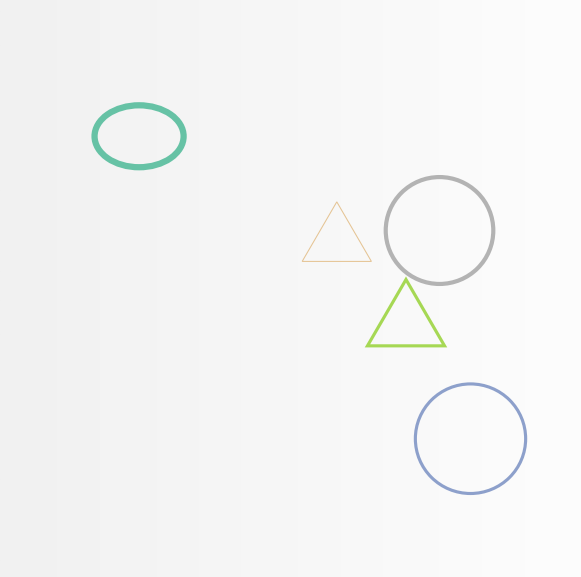[{"shape": "oval", "thickness": 3, "radius": 0.38, "center": [0.239, 0.763]}, {"shape": "circle", "thickness": 1.5, "radius": 0.47, "center": [0.809, 0.239]}, {"shape": "triangle", "thickness": 1.5, "radius": 0.38, "center": [0.698, 0.439]}, {"shape": "triangle", "thickness": 0.5, "radius": 0.34, "center": [0.579, 0.581]}, {"shape": "circle", "thickness": 2, "radius": 0.46, "center": [0.756, 0.6]}]